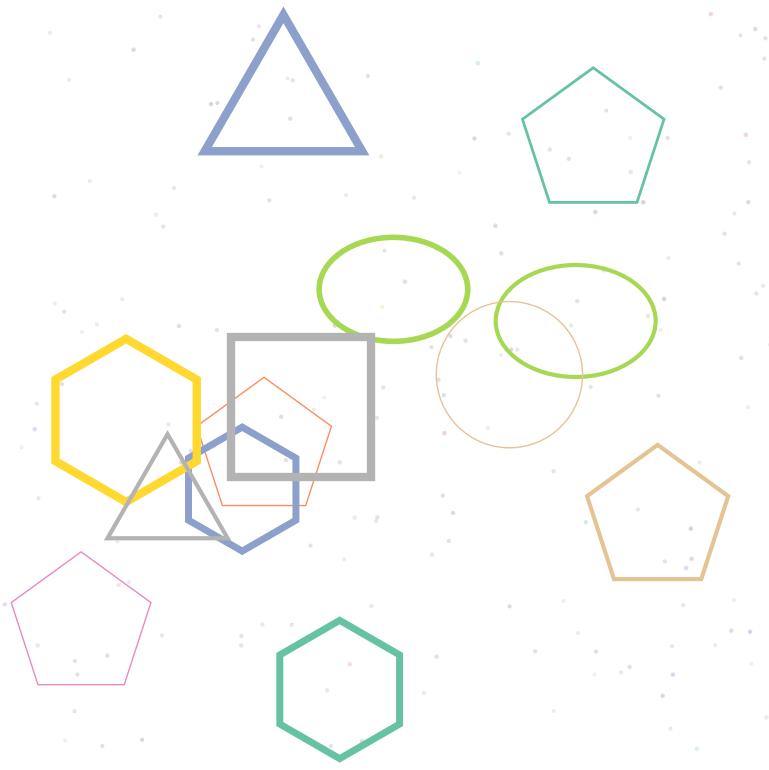[{"shape": "pentagon", "thickness": 1, "radius": 0.48, "center": [0.77, 0.815]}, {"shape": "hexagon", "thickness": 2.5, "radius": 0.45, "center": [0.441, 0.105]}, {"shape": "pentagon", "thickness": 0.5, "radius": 0.46, "center": [0.343, 0.418]}, {"shape": "hexagon", "thickness": 2.5, "radius": 0.4, "center": [0.315, 0.365]}, {"shape": "triangle", "thickness": 3, "radius": 0.59, "center": [0.368, 0.863]}, {"shape": "pentagon", "thickness": 0.5, "radius": 0.48, "center": [0.105, 0.188]}, {"shape": "oval", "thickness": 1.5, "radius": 0.52, "center": [0.748, 0.583]}, {"shape": "oval", "thickness": 2, "radius": 0.48, "center": [0.511, 0.624]}, {"shape": "hexagon", "thickness": 3, "radius": 0.53, "center": [0.164, 0.454]}, {"shape": "pentagon", "thickness": 1.5, "radius": 0.48, "center": [0.854, 0.326]}, {"shape": "circle", "thickness": 0.5, "radius": 0.47, "center": [0.662, 0.513]}, {"shape": "square", "thickness": 3, "radius": 0.46, "center": [0.391, 0.471]}, {"shape": "triangle", "thickness": 1.5, "radius": 0.45, "center": [0.218, 0.346]}]